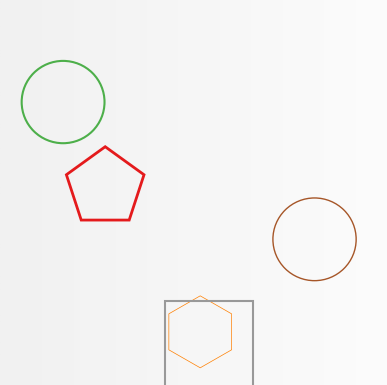[{"shape": "pentagon", "thickness": 2, "radius": 0.53, "center": [0.271, 0.514]}, {"shape": "circle", "thickness": 1.5, "radius": 0.53, "center": [0.163, 0.735]}, {"shape": "hexagon", "thickness": 0.5, "radius": 0.47, "center": [0.517, 0.138]}, {"shape": "circle", "thickness": 1, "radius": 0.54, "center": [0.812, 0.378]}, {"shape": "square", "thickness": 1.5, "radius": 0.57, "center": [0.54, 0.104]}]